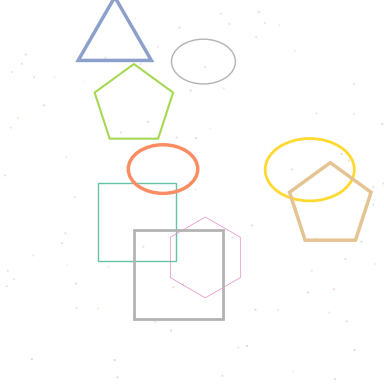[{"shape": "square", "thickness": 1, "radius": 0.51, "center": [0.356, 0.423]}, {"shape": "oval", "thickness": 2.5, "radius": 0.45, "center": [0.423, 0.561]}, {"shape": "triangle", "thickness": 2.5, "radius": 0.55, "center": [0.298, 0.898]}, {"shape": "hexagon", "thickness": 0.5, "radius": 0.52, "center": [0.533, 0.331]}, {"shape": "pentagon", "thickness": 1.5, "radius": 0.54, "center": [0.348, 0.726]}, {"shape": "oval", "thickness": 2, "radius": 0.58, "center": [0.805, 0.559]}, {"shape": "pentagon", "thickness": 2.5, "radius": 0.56, "center": [0.858, 0.466]}, {"shape": "square", "thickness": 2, "radius": 0.58, "center": [0.464, 0.286]}, {"shape": "oval", "thickness": 1, "radius": 0.42, "center": [0.528, 0.84]}]